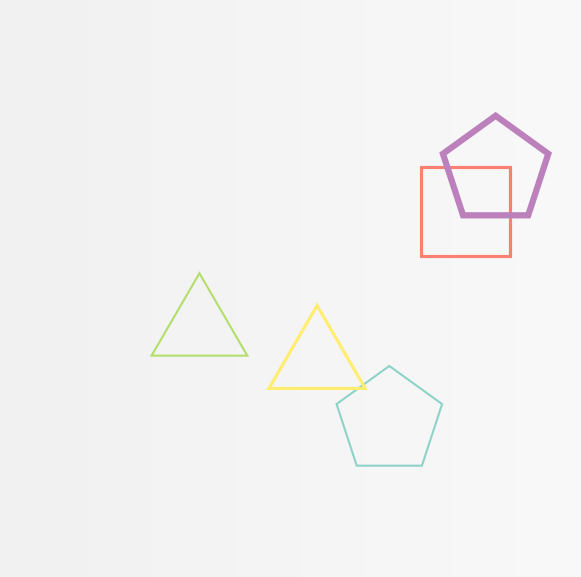[{"shape": "pentagon", "thickness": 1, "radius": 0.48, "center": [0.67, 0.27]}, {"shape": "square", "thickness": 1.5, "radius": 0.38, "center": [0.801, 0.633]}, {"shape": "triangle", "thickness": 1, "radius": 0.48, "center": [0.343, 0.431]}, {"shape": "pentagon", "thickness": 3, "radius": 0.48, "center": [0.853, 0.703]}, {"shape": "triangle", "thickness": 1.5, "radius": 0.48, "center": [0.545, 0.374]}]